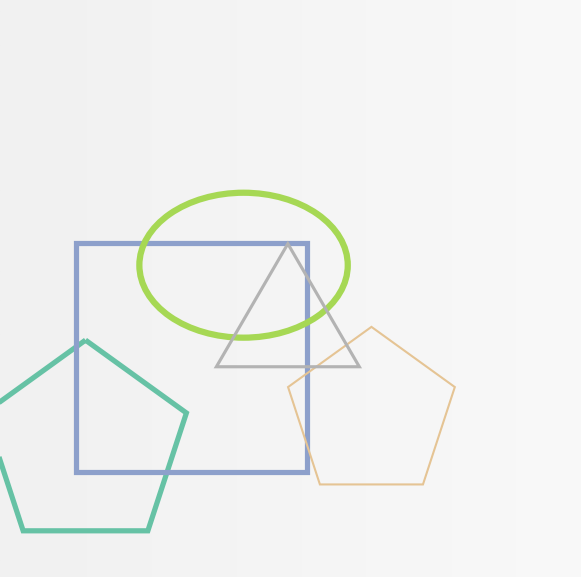[{"shape": "pentagon", "thickness": 2.5, "radius": 0.91, "center": [0.147, 0.228]}, {"shape": "square", "thickness": 2.5, "radius": 0.99, "center": [0.33, 0.38]}, {"shape": "oval", "thickness": 3, "radius": 0.9, "center": [0.419, 0.54]}, {"shape": "pentagon", "thickness": 1, "radius": 0.75, "center": [0.639, 0.282]}, {"shape": "triangle", "thickness": 1.5, "radius": 0.71, "center": [0.495, 0.435]}]